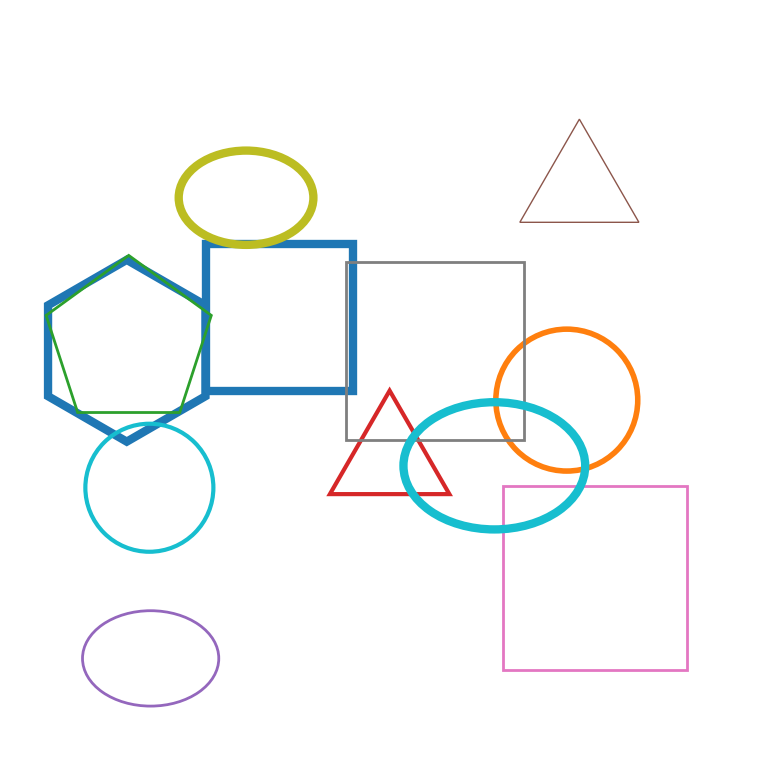[{"shape": "square", "thickness": 3, "radius": 0.48, "center": [0.363, 0.588]}, {"shape": "hexagon", "thickness": 3, "radius": 0.59, "center": [0.165, 0.544]}, {"shape": "circle", "thickness": 2, "radius": 0.46, "center": [0.736, 0.48]}, {"shape": "pentagon", "thickness": 1, "radius": 0.56, "center": [0.167, 0.556]}, {"shape": "triangle", "thickness": 1.5, "radius": 0.45, "center": [0.506, 0.403]}, {"shape": "oval", "thickness": 1, "radius": 0.44, "center": [0.196, 0.145]}, {"shape": "triangle", "thickness": 0.5, "radius": 0.45, "center": [0.752, 0.756]}, {"shape": "square", "thickness": 1, "radius": 0.6, "center": [0.773, 0.249]}, {"shape": "square", "thickness": 1, "radius": 0.58, "center": [0.565, 0.544]}, {"shape": "oval", "thickness": 3, "radius": 0.44, "center": [0.32, 0.743]}, {"shape": "oval", "thickness": 3, "radius": 0.59, "center": [0.642, 0.395]}, {"shape": "circle", "thickness": 1.5, "radius": 0.42, "center": [0.194, 0.367]}]